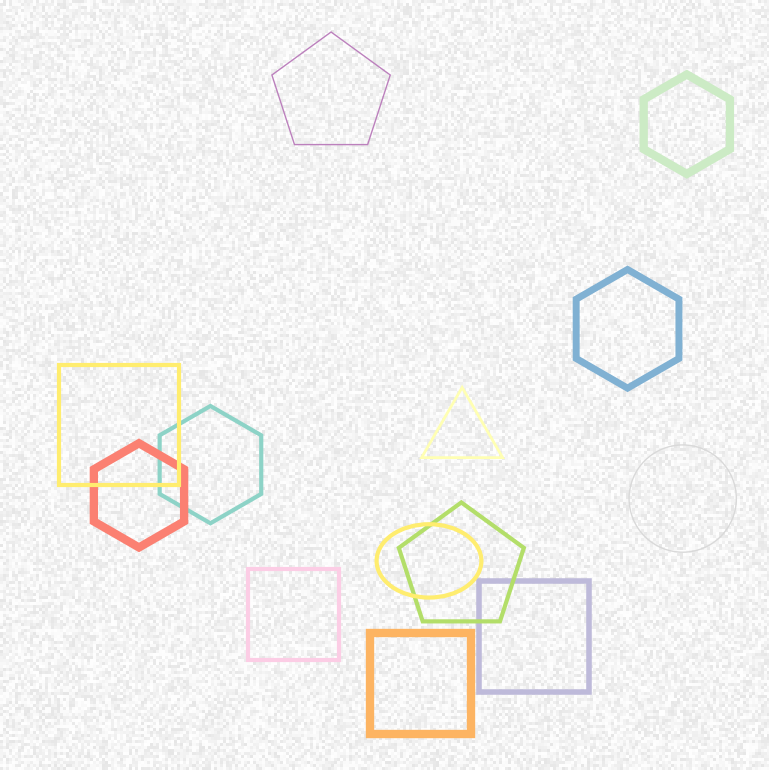[{"shape": "hexagon", "thickness": 1.5, "radius": 0.38, "center": [0.273, 0.397]}, {"shape": "triangle", "thickness": 1, "radius": 0.3, "center": [0.6, 0.436]}, {"shape": "square", "thickness": 2, "radius": 0.36, "center": [0.693, 0.173]}, {"shape": "hexagon", "thickness": 3, "radius": 0.34, "center": [0.181, 0.357]}, {"shape": "hexagon", "thickness": 2.5, "radius": 0.39, "center": [0.815, 0.573]}, {"shape": "square", "thickness": 3, "radius": 0.33, "center": [0.547, 0.113]}, {"shape": "pentagon", "thickness": 1.5, "radius": 0.43, "center": [0.599, 0.262]}, {"shape": "square", "thickness": 1.5, "radius": 0.3, "center": [0.381, 0.202]}, {"shape": "circle", "thickness": 0.5, "radius": 0.35, "center": [0.887, 0.352]}, {"shape": "pentagon", "thickness": 0.5, "radius": 0.4, "center": [0.43, 0.878]}, {"shape": "hexagon", "thickness": 3, "radius": 0.32, "center": [0.892, 0.839]}, {"shape": "square", "thickness": 1.5, "radius": 0.39, "center": [0.154, 0.448]}, {"shape": "oval", "thickness": 1.5, "radius": 0.34, "center": [0.557, 0.272]}]